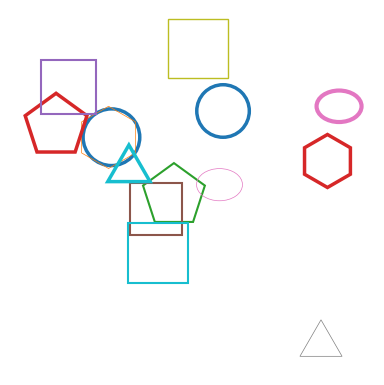[{"shape": "circle", "thickness": 2.5, "radius": 0.34, "center": [0.579, 0.712]}, {"shape": "circle", "thickness": 2.5, "radius": 0.37, "center": [0.289, 0.644]}, {"shape": "hexagon", "thickness": 0.5, "radius": 0.4, "center": [0.282, 0.643]}, {"shape": "pentagon", "thickness": 1.5, "radius": 0.42, "center": [0.452, 0.492]}, {"shape": "hexagon", "thickness": 2.5, "radius": 0.34, "center": [0.851, 0.582]}, {"shape": "pentagon", "thickness": 2.5, "radius": 0.42, "center": [0.146, 0.673]}, {"shape": "square", "thickness": 1.5, "radius": 0.35, "center": [0.178, 0.774]}, {"shape": "square", "thickness": 1.5, "radius": 0.34, "center": [0.406, 0.458]}, {"shape": "oval", "thickness": 0.5, "radius": 0.3, "center": [0.57, 0.52]}, {"shape": "oval", "thickness": 3, "radius": 0.29, "center": [0.881, 0.724]}, {"shape": "triangle", "thickness": 0.5, "radius": 0.32, "center": [0.834, 0.106]}, {"shape": "square", "thickness": 1, "radius": 0.39, "center": [0.515, 0.874]}, {"shape": "square", "thickness": 1.5, "radius": 0.39, "center": [0.411, 0.343]}, {"shape": "triangle", "thickness": 2.5, "radius": 0.32, "center": [0.335, 0.56]}]